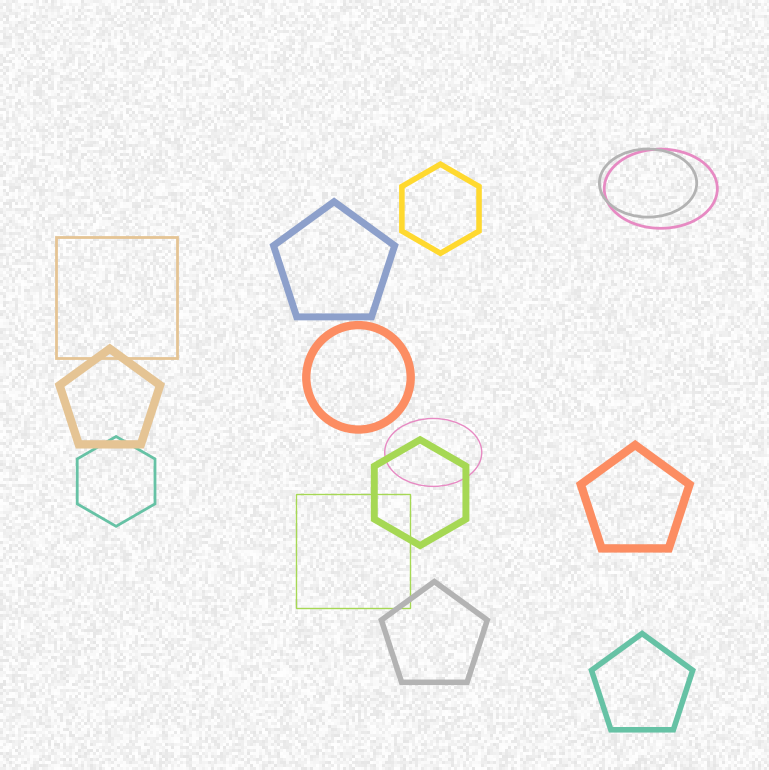[{"shape": "pentagon", "thickness": 2, "radius": 0.35, "center": [0.834, 0.108]}, {"shape": "hexagon", "thickness": 1, "radius": 0.29, "center": [0.151, 0.375]}, {"shape": "circle", "thickness": 3, "radius": 0.34, "center": [0.466, 0.51]}, {"shape": "pentagon", "thickness": 3, "radius": 0.37, "center": [0.825, 0.348]}, {"shape": "pentagon", "thickness": 2.5, "radius": 0.41, "center": [0.434, 0.655]}, {"shape": "oval", "thickness": 0.5, "radius": 0.32, "center": [0.563, 0.412]}, {"shape": "oval", "thickness": 1, "radius": 0.37, "center": [0.858, 0.755]}, {"shape": "square", "thickness": 0.5, "radius": 0.37, "center": [0.459, 0.285]}, {"shape": "hexagon", "thickness": 2.5, "radius": 0.34, "center": [0.546, 0.36]}, {"shape": "hexagon", "thickness": 2, "radius": 0.29, "center": [0.572, 0.729]}, {"shape": "pentagon", "thickness": 3, "radius": 0.34, "center": [0.143, 0.478]}, {"shape": "square", "thickness": 1, "radius": 0.39, "center": [0.151, 0.614]}, {"shape": "pentagon", "thickness": 2, "radius": 0.36, "center": [0.564, 0.172]}, {"shape": "oval", "thickness": 1, "radius": 0.32, "center": [0.842, 0.762]}]